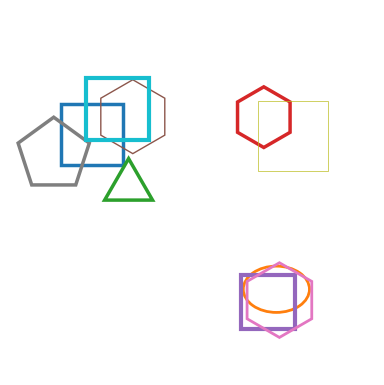[{"shape": "square", "thickness": 2.5, "radius": 0.4, "center": [0.239, 0.651]}, {"shape": "oval", "thickness": 2, "radius": 0.43, "center": [0.718, 0.249]}, {"shape": "triangle", "thickness": 2.5, "radius": 0.36, "center": [0.334, 0.516]}, {"shape": "hexagon", "thickness": 2.5, "radius": 0.39, "center": [0.685, 0.696]}, {"shape": "square", "thickness": 3, "radius": 0.35, "center": [0.697, 0.215]}, {"shape": "hexagon", "thickness": 1, "radius": 0.48, "center": [0.345, 0.697]}, {"shape": "hexagon", "thickness": 2, "radius": 0.49, "center": [0.726, 0.221]}, {"shape": "pentagon", "thickness": 2.5, "radius": 0.49, "center": [0.14, 0.598]}, {"shape": "square", "thickness": 0.5, "radius": 0.46, "center": [0.761, 0.647]}, {"shape": "square", "thickness": 3, "radius": 0.41, "center": [0.305, 0.716]}]